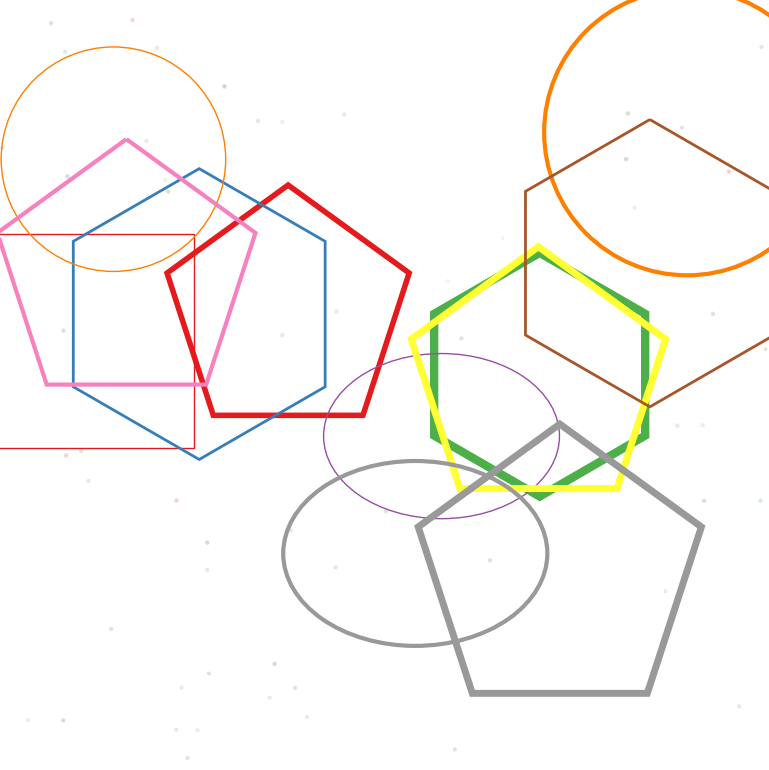[{"shape": "pentagon", "thickness": 2, "radius": 0.83, "center": [0.374, 0.594]}, {"shape": "square", "thickness": 0.5, "radius": 0.7, "center": [0.113, 0.557]}, {"shape": "hexagon", "thickness": 1, "radius": 0.94, "center": [0.259, 0.592]}, {"shape": "hexagon", "thickness": 3, "radius": 0.79, "center": [0.701, 0.513]}, {"shape": "oval", "thickness": 0.5, "radius": 0.77, "center": [0.573, 0.434]}, {"shape": "circle", "thickness": 1.5, "radius": 0.93, "center": [0.892, 0.828]}, {"shape": "circle", "thickness": 0.5, "radius": 0.73, "center": [0.147, 0.793]}, {"shape": "pentagon", "thickness": 2.5, "radius": 0.87, "center": [0.699, 0.506]}, {"shape": "hexagon", "thickness": 1, "radius": 0.93, "center": [0.844, 0.658]}, {"shape": "pentagon", "thickness": 1.5, "radius": 0.88, "center": [0.164, 0.643]}, {"shape": "oval", "thickness": 1.5, "radius": 0.86, "center": [0.539, 0.281]}, {"shape": "pentagon", "thickness": 2.5, "radius": 0.97, "center": [0.727, 0.256]}]